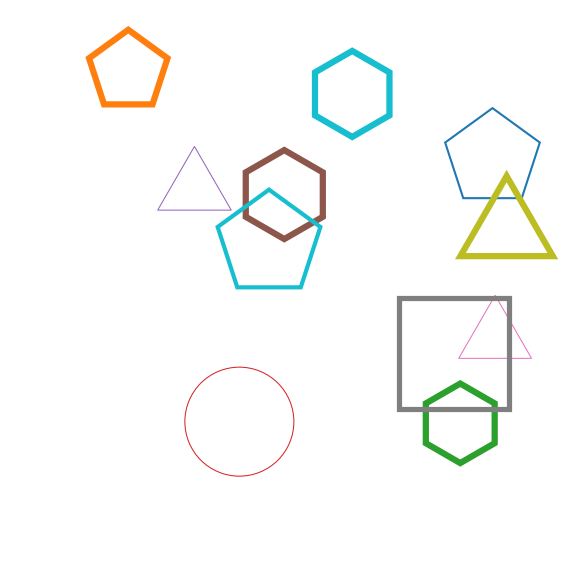[{"shape": "pentagon", "thickness": 1, "radius": 0.43, "center": [0.853, 0.726]}, {"shape": "pentagon", "thickness": 3, "radius": 0.36, "center": [0.222, 0.876]}, {"shape": "hexagon", "thickness": 3, "radius": 0.34, "center": [0.797, 0.266]}, {"shape": "circle", "thickness": 0.5, "radius": 0.47, "center": [0.414, 0.269]}, {"shape": "triangle", "thickness": 0.5, "radius": 0.37, "center": [0.337, 0.672]}, {"shape": "hexagon", "thickness": 3, "radius": 0.39, "center": [0.492, 0.662]}, {"shape": "triangle", "thickness": 0.5, "radius": 0.36, "center": [0.857, 0.415]}, {"shape": "square", "thickness": 2.5, "radius": 0.48, "center": [0.786, 0.387]}, {"shape": "triangle", "thickness": 3, "radius": 0.46, "center": [0.877, 0.602]}, {"shape": "hexagon", "thickness": 3, "radius": 0.37, "center": [0.61, 0.837]}, {"shape": "pentagon", "thickness": 2, "radius": 0.47, "center": [0.466, 0.577]}]